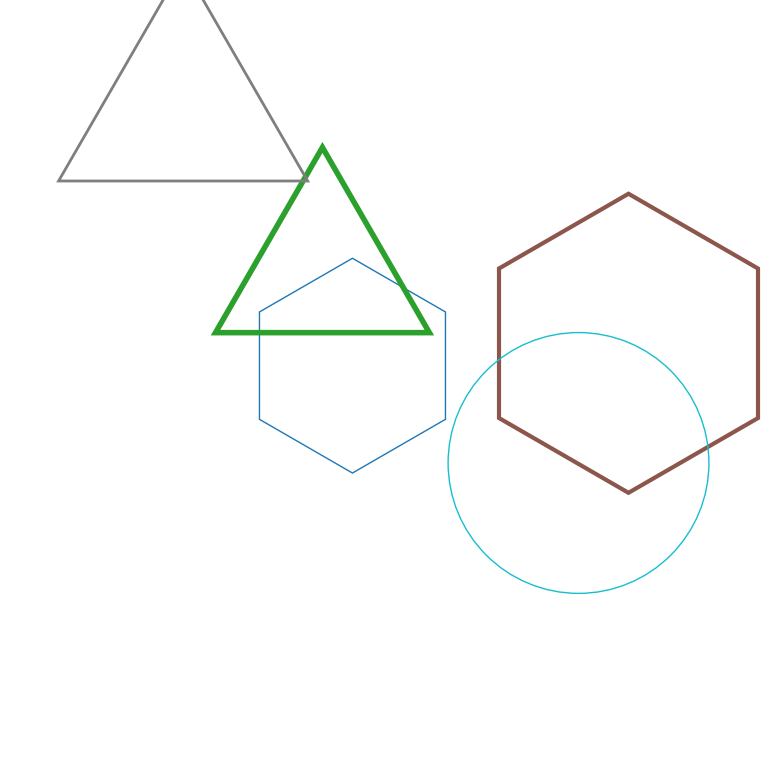[{"shape": "hexagon", "thickness": 0.5, "radius": 0.7, "center": [0.458, 0.525]}, {"shape": "triangle", "thickness": 2, "radius": 0.8, "center": [0.419, 0.648]}, {"shape": "hexagon", "thickness": 1.5, "radius": 0.97, "center": [0.816, 0.554]}, {"shape": "triangle", "thickness": 1, "radius": 0.93, "center": [0.238, 0.858]}, {"shape": "circle", "thickness": 0.5, "radius": 0.85, "center": [0.751, 0.399]}]